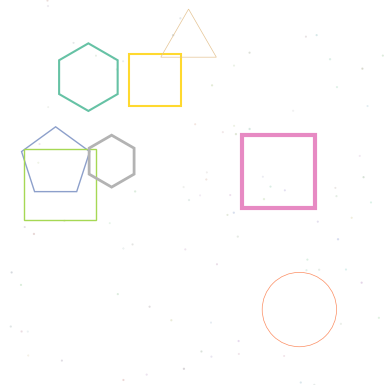[{"shape": "hexagon", "thickness": 1.5, "radius": 0.44, "center": [0.23, 0.8]}, {"shape": "circle", "thickness": 0.5, "radius": 0.48, "center": [0.778, 0.196]}, {"shape": "pentagon", "thickness": 1, "radius": 0.47, "center": [0.145, 0.578]}, {"shape": "square", "thickness": 3, "radius": 0.47, "center": [0.723, 0.555]}, {"shape": "square", "thickness": 1, "radius": 0.47, "center": [0.156, 0.521]}, {"shape": "square", "thickness": 1.5, "radius": 0.34, "center": [0.402, 0.793]}, {"shape": "triangle", "thickness": 0.5, "radius": 0.42, "center": [0.49, 0.893]}, {"shape": "hexagon", "thickness": 2, "radius": 0.34, "center": [0.29, 0.581]}]